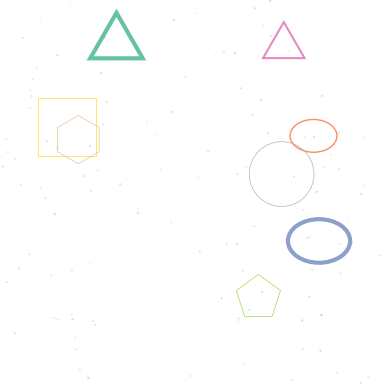[{"shape": "triangle", "thickness": 3, "radius": 0.39, "center": [0.303, 0.888]}, {"shape": "oval", "thickness": 1, "radius": 0.3, "center": [0.814, 0.647]}, {"shape": "oval", "thickness": 3, "radius": 0.4, "center": [0.829, 0.374]}, {"shape": "triangle", "thickness": 1.5, "radius": 0.31, "center": [0.737, 0.88]}, {"shape": "pentagon", "thickness": 0.5, "radius": 0.3, "center": [0.671, 0.227]}, {"shape": "square", "thickness": 0.5, "radius": 0.38, "center": [0.175, 0.671]}, {"shape": "hexagon", "thickness": 0.5, "radius": 0.31, "center": [0.203, 0.637]}, {"shape": "circle", "thickness": 0.5, "radius": 0.42, "center": [0.731, 0.548]}]